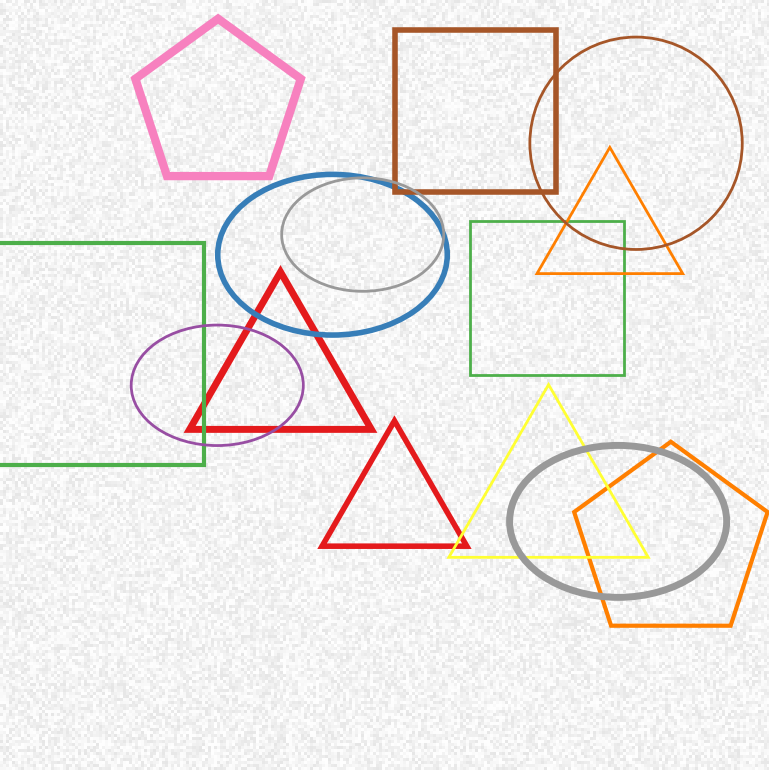[{"shape": "triangle", "thickness": 2.5, "radius": 0.68, "center": [0.364, 0.51]}, {"shape": "triangle", "thickness": 2, "radius": 0.54, "center": [0.512, 0.345]}, {"shape": "oval", "thickness": 2, "radius": 0.75, "center": [0.432, 0.669]}, {"shape": "square", "thickness": 1.5, "radius": 0.72, "center": [0.121, 0.541]}, {"shape": "square", "thickness": 1, "radius": 0.5, "center": [0.711, 0.614]}, {"shape": "oval", "thickness": 1, "radius": 0.56, "center": [0.282, 0.5]}, {"shape": "triangle", "thickness": 1, "radius": 0.55, "center": [0.792, 0.699]}, {"shape": "pentagon", "thickness": 1.5, "radius": 0.66, "center": [0.871, 0.294]}, {"shape": "triangle", "thickness": 1, "radius": 0.75, "center": [0.712, 0.351]}, {"shape": "circle", "thickness": 1, "radius": 0.69, "center": [0.826, 0.814]}, {"shape": "square", "thickness": 2, "radius": 0.53, "center": [0.618, 0.856]}, {"shape": "pentagon", "thickness": 3, "radius": 0.56, "center": [0.283, 0.863]}, {"shape": "oval", "thickness": 2.5, "radius": 0.7, "center": [0.803, 0.323]}, {"shape": "oval", "thickness": 1, "radius": 0.53, "center": [0.471, 0.695]}]